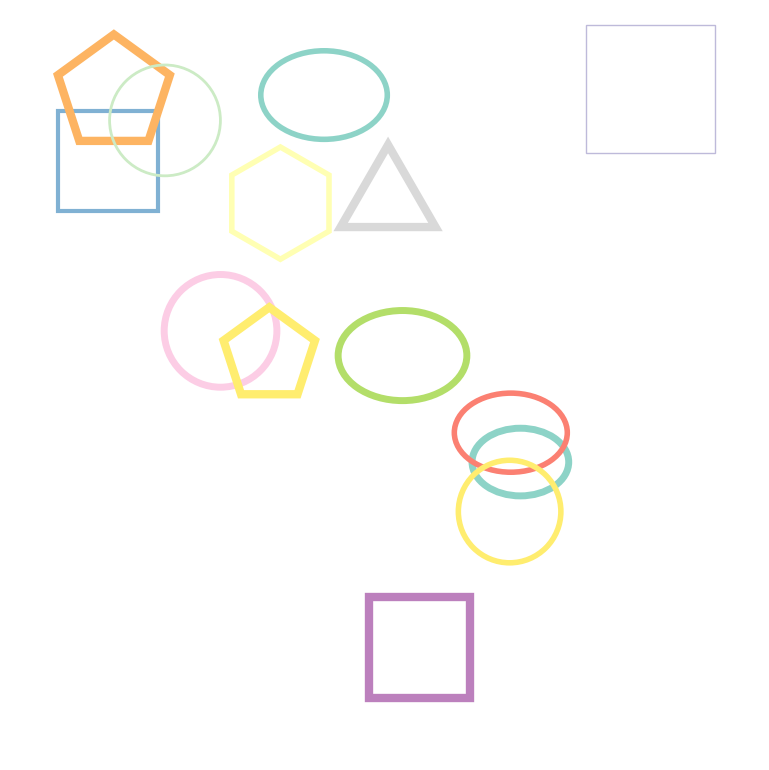[{"shape": "oval", "thickness": 2, "radius": 0.41, "center": [0.421, 0.877]}, {"shape": "oval", "thickness": 2.5, "radius": 0.31, "center": [0.676, 0.4]}, {"shape": "hexagon", "thickness": 2, "radius": 0.36, "center": [0.364, 0.736]}, {"shape": "square", "thickness": 0.5, "radius": 0.42, "center": [0.845, 0.884]}, {"shape": "oval", "thickness": 2, "radius": 0.37, "center": [0.663, 0.438]}, {"shape": "square", "thickness": 1.5, "radius": 0.33, "center": [0.141, 0.791]}, {"shape": "pentagon", "thickness": 3, "radius": 0.38, "center": [0.148, 0.879]}, {"shape": "oval", "thickness": 2.5, "radius": 0.42, "center": [0.523, 0.538]}, {"shape": "circle", "thickness": 2.5, "radius": 0.37, "center": [0.286, 0.57]}, {"shape": "triangle", "thickness": 3, "radius": 0.36, "center": [0.504, 0.741]}, {"shape": "square", "thickness": 3, "radius": 0.33, "center": [0.545, 0.159]}, {"shape": "circle", "thickness": 1, "radius": 0.36, "center": [0.214, 0.844]}, {"shape": "circle", "thickness": 2, "radius": 0.33, "center": [0.662, 0.336]}, {"shape": "pentagon", "thickness": 3, "radius": 0.31, "center": [0.35, 0.538]}]